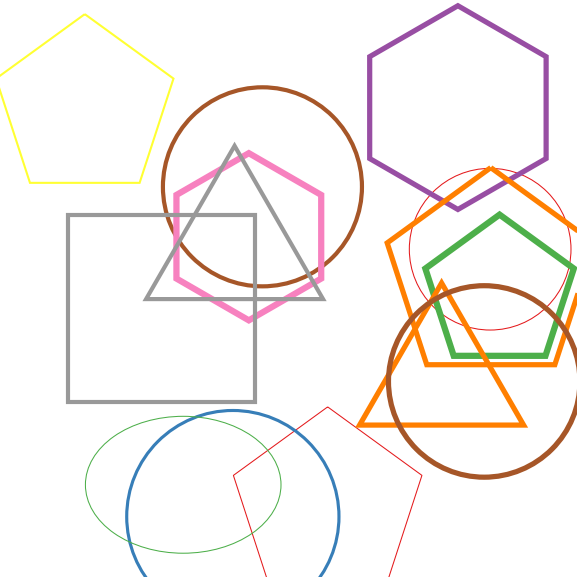[{"shape": "circle", "thickness": 0.5, "radius": 0.7, "center": [0.849, 0.568]}, {"shape": "pentagon", "thickness": 0.5, "radius": 0.86, "center": [0.567, 0.123]}, {"shape": "circle", "thickness": 1.5, "radius": 0.92, "center": [0.403, 0.105]}, {"shape": "pentagon", "thickness": 3, "radius": 0.68, "center": [0.865, 0.492]}, {"shape": "oval", "thickness": 0.5, "radius": 0.85, "center": [0.317, 0.16]}, {"shape": "hexagon", "thickness": 2.5, "radius": 0.88, "center": [0.793, 0.813]}, {"shape": "triangle", "thickness": 2.5, "radius": 0.82, "center": [0.765, 0.345]}, {"shape": "pentagon", "thickness": 2.5, "radius": 0.94, "center": [0.85, 0.52]}, {"shape": "pentagon", "thickness": 1, "radius": 0.81, "center": [0.147, 0.813]}, {"shape": "circle", "thickness": 2, "radius": 0.86, "center": [0.454, 0.676]}, {"shape": "circle", "thickness": 2.5, "radius": 0.83, "center": [0.838, 0.339]}, {"shape": "hexagon", "thickness": 3, "radius": 0.72, "center": [0.431, 0.589]}, {"shape": "square", "thickness": 2, "radius": 0.81, "center": [0.28, 0.465]}, {"shape": "triangle", "thickness": 2, "radius": 0.88, "center": [0.406, 0.57]}]